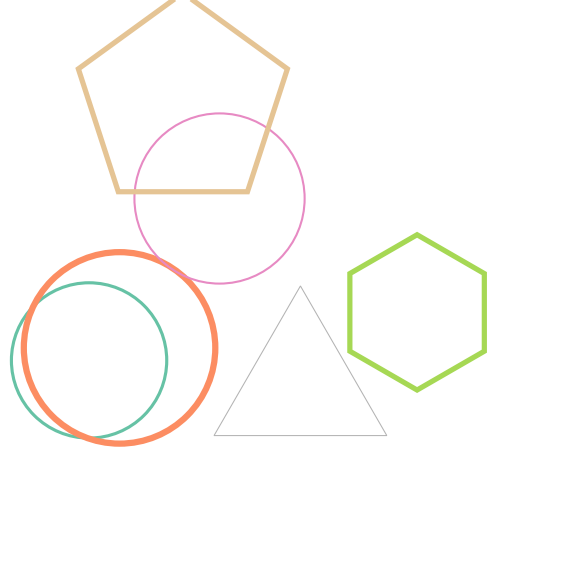[{"shape": "circle", "thickness": 1.5, "radius": 0.67, "center": [0.154, 0.375]}, {"shape": "circle", "thickness": 3, "radius": 0.83, "center": [0.207, 0.397]}, {"shape": "circle", "thickness": 1, "radius": 0.74, "center": [0.38, 0.655]}, {"shape": "hexagon", "thickness": 2.5, "radius": 0.67, "center": [0.722, 0.458]}, {"shape": "pentagon", "thickness": 2.5, "radius": 0.95, "center": [0.317, 0.821]}, {"shape": "triangle", "thickness": 0.5, "radius": 0.86, "center": [0.52, 0.331]}]